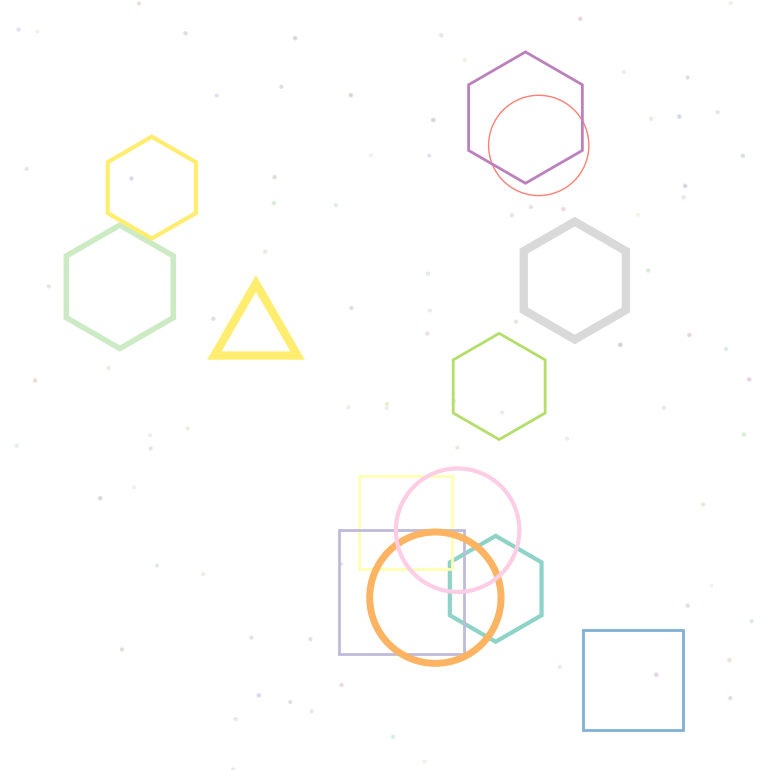[{"shape": "hexagon", "thickness": 1.5, "radius": 0.34, "center": [0.644, 0.235]}, {"shape": "square", "thickness": 1, "radius": 0.3, "center": [0.527, 0.321]}, {"shape": "square", "thickness": 1, "radius": 0.41, "center": [0.521, 0.231]}, {"shape": "circle", "thickness": 0.5, "radius": 0.33, "center": [0.7, 0.811]}, {"shape": "square", "thickness": 1, "radius": 0.32, "center": [0.822, 0.117]}, {"shape": "circle", "thickness": 2.5, "radius": 0.43, "center": [0.565, 0.224]}, {"shape": "hexagon", "thickness": 1, "radius": 0.34, "center": [0.648, 0.498]}, {"shape": "circle", "thickness": 1.5, "radius": 0.4, "center": [0.594, 0.311]}, {"shape": "hexagon", "thickness": 3, "radius": 0.38, "center": [0.747, 0.636]}, {"shape": "hexagon", "thickness": 1, "radius": 0.43, "center": [0.682, 0.847]}, {"shape": "hexagon", "thickness": 2, "radius": 0.4, "center": [0.156, 0.627]}, {"shape": "triangle", "thickness": 3, "radius": 0.31, "center": [0.332, 0.569]}, {"shape": "hexagon", "thickness": 1.5, "radius": 0.33, "center": [0.197, 0.756]}]